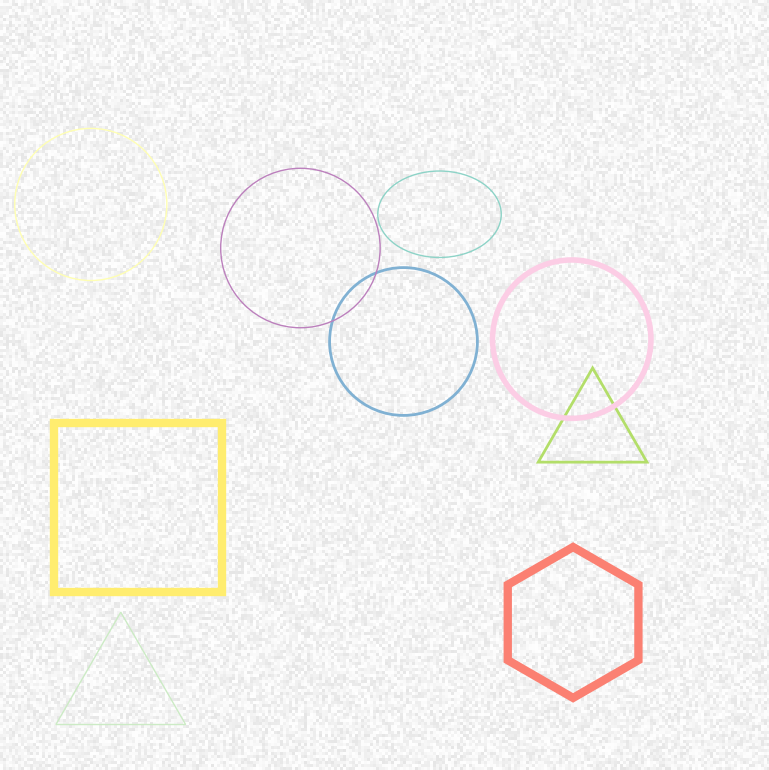[{"shape": "oval", "thickness": 0.5, "radius": 0.4, "center": [0.571, 0.722]}, {"shape": "circle", "thickness": 0.5, "radius": 0.49, "center": [0.118, 0.734]}, {"shape": "hexagon", "thickness": 3, "radius": 0.49, "center": [0.744, 0.192]}, {"shape": "circle", "thickness": 1, "radius": 0.48, "center": [0.524, 0.557]}, {"shape": "triangle", "thickness": 1, "radius": 0.41, "center": [0.77, 0.441]}, {"shape": "circle", "thickness": 2, "radius": 0.51, "center": [0.743, 0.56]}, {"shape": "circle", "thickness": 0.5, "radius": 0.52, "center": [0.39, 0.678]}, {"shape": "triangle", "thickness": 0.5, "radius": 0.49, "center": [0.157, 0.108]}, {"shape": "square", "thickness": 3, "radius": 0.55, "center": [0.179, 0.341]}]